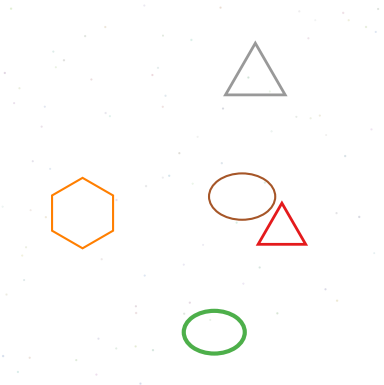[{"shape": "triangle", "thickness": 2, "radius": 0.36, "center": [0.732, 0.401]}, {"shape": "oval", "thickness": 3, "radius": 0.4, "center": [0.557, 0.137]}, {"shape": "hexagon", "thickness": 1.5, "radius": 0.46, "center": [0.214, 0.447]}, {"shape": "oval", "thickness": 1.5, "radius": 0.43, "center": [0.629, 0.489]}, {"shape": "triangle", "thickness": 2, "radius": 0.45, "center": [0.663, 0.798]}]